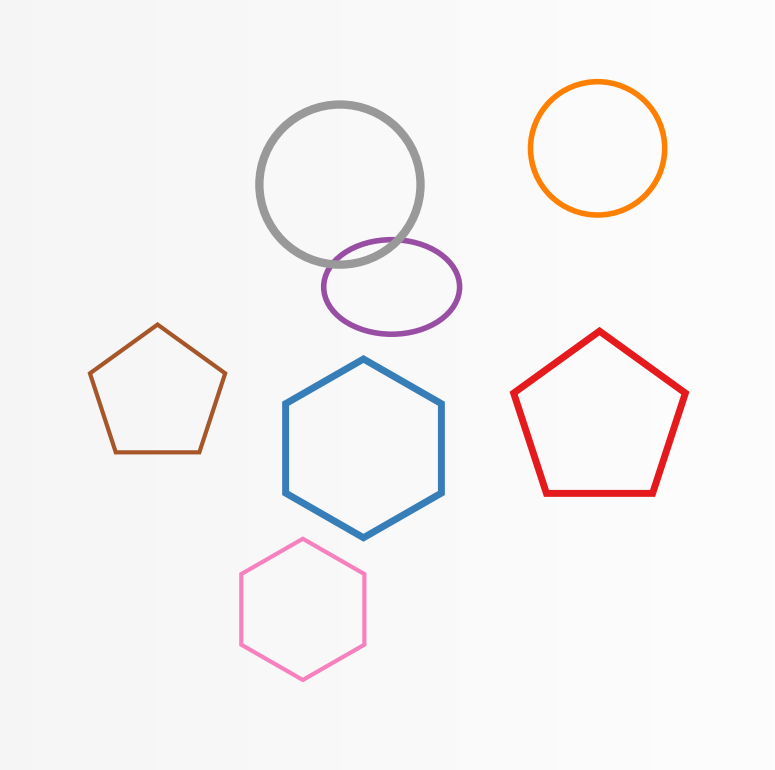[{"shape": "pentagon", "thickness": 2.5, "radius": 0.58, "center": [0.774, 0.453]}, {"shape": "hexagon", "thickness": 2.5, "radius": 0.58, "center": [0.469, 0.418]}, {"shape": "oval", "thickness": 2, "radius": 0.44, "center": [0.505, 0.627]}, {"shape": "circle", "thickness": 2, "radius": 0.43, "center": [0.771, 0.807]}, {"shape": "pentagon", "thickness": 1.5, "radius": 0.46, "center": [0.203, 0.487]}, {"shape": "hexagon", "thickness": 1.5, "radius": 0.46, "center": [0.391, 0.209]}, {"shape": "circle", "thickness": 3, "radius": 0.52, "center": [0.439, 0.76]}]